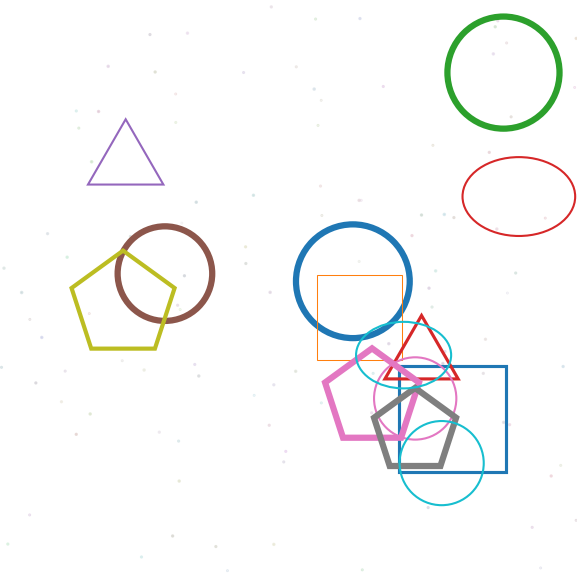[{"shape": "circle", "thickness": 3, "radius": 0.49, "center": [0.611, 0.512]}, {"shape": "square", "thickness": 1.5, "radius": 0.46, "center": [0.784, 0.273]}, {"shape": "square", "thickness": 0.5, "radius": 0.37, "center": [0.622, 0.45]}, {"shape": "circle", "thickness": 3, "radius": 0.49, "center": [0.872, 0.873]}, {"shape": "oval", "thickness": 1, "radius": 0.49, "center": [0.898, 0.659]}, {"shape": "triangle", "thickness": 1.5, "radius": 0.37, "center": [0.73, 0.38]}, {"shape": "triangle", "thickness": 1, "radius": 0.38, "center": [0.218, 0.717]}, {"shape": "circle", "thickness": 3, "radius": 0.41, "center": [0.286, 0.525]}, {"shape": "pentagon", "thickness": 3, "radius": 0.43, "center": [0.644, 0.31]}, {"shape": "circle", "thickness": 1, "radius": 0.36, "center": [0.719, 0.309]}, {"shape": "pentagon", "thickness": 3, "radius": 0.37, "center": [0.719, 0.253]}, {"shape": "pentagon", "thickness": 2, "radius": 0.47, "center": [0.213, 0.471]}, {"shape": "circle", "thickness": 1, "radius": 0.36, "center": [0.765, 0.197]}, {"shape": "oval", "thickness": 1, "radius": 0.41, "center": [0.699, 0.384]}]